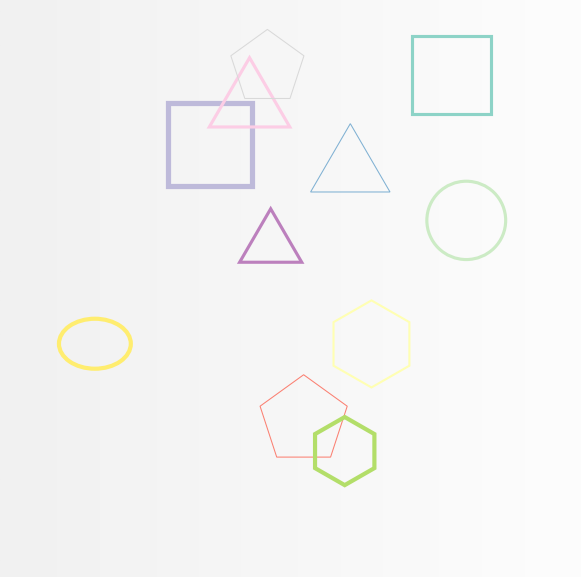[{"shape": "square", "thickness": 1.5, "radius": 0.34, "center": [0.777, 0.869]}, {"shape": "hexagon", "thickness": 1, "radius": 0.38, "center": [0.639, 0.404]}, {"shape": "square", "thickness": 2.5, "radius": 0.36, "center": [0.361, 0.749]}, {"shape": "pentagon", "thickness": 0.5, "radius": 0.39, "center": [0.522, 0.271]}, {"shape": "triangle", "thickness": 0.5, "radius": 0.39, "center": [0.603, 0.706]}, {"shape": "hexagon", "thickness": 2, "radius": 0.29, "center": [0.593, 0.218]}, {"shape": "triangle", "thickness": 1.5, "radius": 0.4, "center": [0.429, 0.819]}, {"shape": "pentagon", "thickness": 0.5, "radius": 0.33, "center": [0.46, 0.882]}, {"shape": "triangle", "thickness": 1.5, "radius": 0.31, "center": [0.466, 0.576]}, {"shape": "circle", "thickness": 1.5, "radius": 0.34, "center": [0.802, 0.618]}, {"shape": "oval", "thickness": 2, "radius": 0.31, "center": [0.163, 0.404]}]